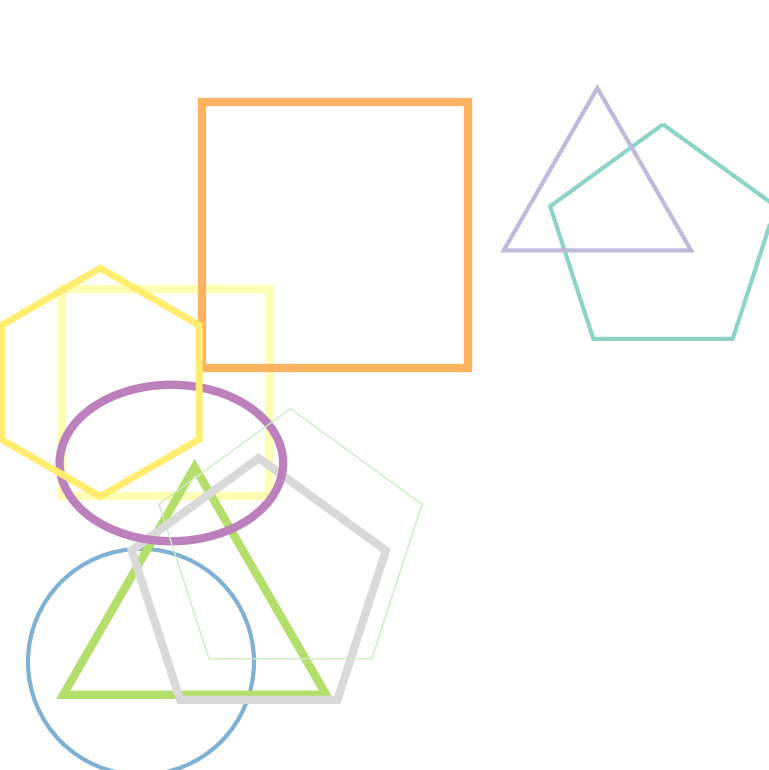[{"shape": "pentagon", "thickness": 1.5, "radius": 0.77, "center": [0.861, 0.685]}, {"shape": "square", "thickness": 3, "radius": 0.67, "center": [0.215, 0.49]}, {"shape": "triangle", "thickness": 1.5, "radius": 0.7, "center": [0.776, 0.745]}, {"shape": "circle", "thickness": 1.5, "radius": 0.73, "center": [0.183, 0.14]}, {"shape": "square", "thickness": 3, "radius": 0.86, "center": [0.435, 0.695]}, {"shape": "triangle", "thickness": 3, "radius": 0.99, "center": [0.253, 0.196]}, {"shape": "pentagon", "thickness": 3, "radius": 0.87, "center": [0.336, 0.231]}, {"shape": "oval", "thickness": 3, "radius": 0.73, "center": [0.223, 0.399]}, {"shape": "pentagon", "thickness": 0.5, "radius": 0.9, "center": [0.377, 0.29]}, {"shape": "hexagon", "thickness": 2.5, "radius": 0.74, "center": [0.13, 0.503]}]